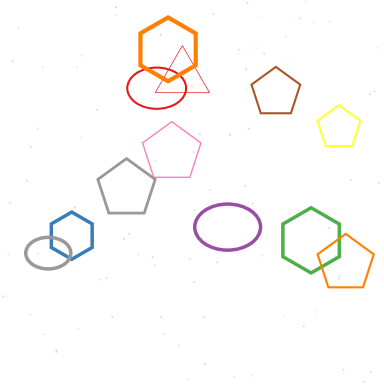[{"shape": "triangle", "thickness": 0.5, "radius": 0.41, "center": [0.474, 0.8]}, {"shape": "oval", "thickness": 1.5, "radius": 0.38, "center": [0.407, 0.771]}, {"shape": "hexagon", "thickness": 2.5, "radius": 0.31, "center": [0.186, 0.388]}, {"shape": "hexagon", "thickness": 2.5, "radius": 0.42, "center": [0.808, 0.376]}, {"shape": "oval", "thickness": 2.5, "radius": 0.43, "center": [0.591, 0.41]}, {"shape": "hexagon", "thickness": 3, "radius": 0.41, "center": [0.437, 0.872]}, {"shape": "pentagon", "thickness": 1.5, "radius": 0.38, "center": [0.898, 0.316]}, {"shape": "pentagon", "thickness": 1.5, "radius": 0.29, "center": [0.88, 0.668]}, {"shape": "pentagon", "thickness": 1.5, "radius": 0.33, "center": [0.717, 0.76]}, {"shape": "pentagon", "thickness": 1, "radius": 0.4, "center": [0.446, 0.604]}, {"shape": "pentagon", "thickness": 2, "radius": 0.39, "center": [0.329, 0.51]}, {"shape": "oval", "thickness": 2.5, "radius": 0.29, "center": [0.125, 0.342]}]